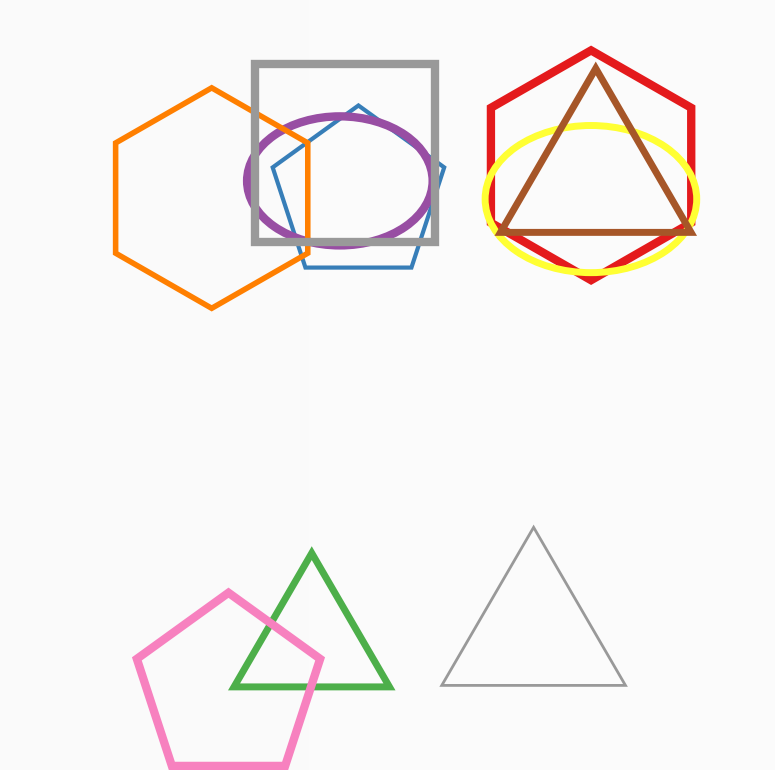[{"shape": "hexagon", "thickness": 3, "radius": 0.75, "center": [0.763, 0.785]}, {"shape": "pentagon", "thickness": 1.5, "radius": 0.58, "center": [0.463, 0.747]}, {"shape": "triangle", "thickness": 2.5, "radius": 0.58, "center": [0.402, 0.166]}, {"shape": "oval", "thickness": 3, "radius": 0.6, "center": [0.439, 0.765]}, {"shape": "hexagon", "thickness": 2, "radius": 0.72, "center": [0.273, 0.743]}, {"shape": "oval", "thickness": 2.5, "radius": 0.68, "center": [0.762, 0.741]}, {"shape": "triangle", "thickness": 2.5, "radius": 0.71, "center": [0.769, 0.769]}, {"shape": "pentagon", "thickness": 3, "radius": 0.62, "center": [0.295, 0.106]}, {"shape": "triangle", "thickness": 1, "radius": 0.68, "center": [0.689, 0.178]}, {"shape": "square", "thickness": 3, "radius": 0.58, "center": [0.445, 0.801]}]